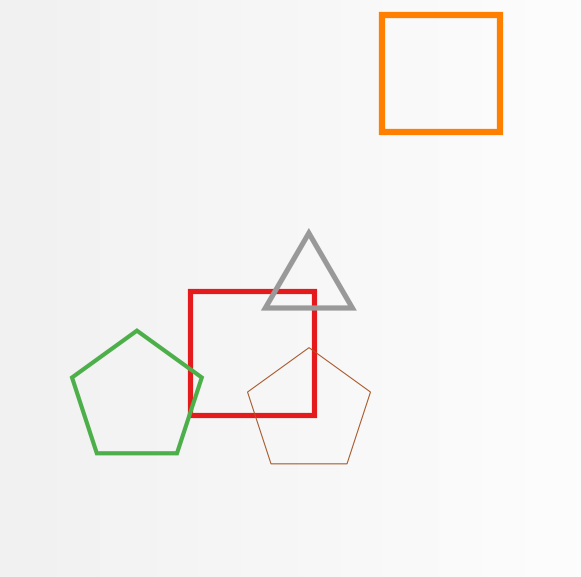[{"shape": "square", "thickness": 2.5, "radius": 0.54, "center": [0.434, 0.388]}, {"shape": "pentagon", "thickness": 2, "radius": 0.59, "center": [0.236, 0.309]}, {"shape": "square", "thickness": 3, "radius": 0.51, "center": [0.758, 0.872]}, {"shape": "pentagon", "thickness": 0.5, "radius": 0.56, "center": [0.532, 0.286]}, {"shape": "triangle", "thickness": 2.5, "radius": 0.43, "center": [0.531, 0.509]}]